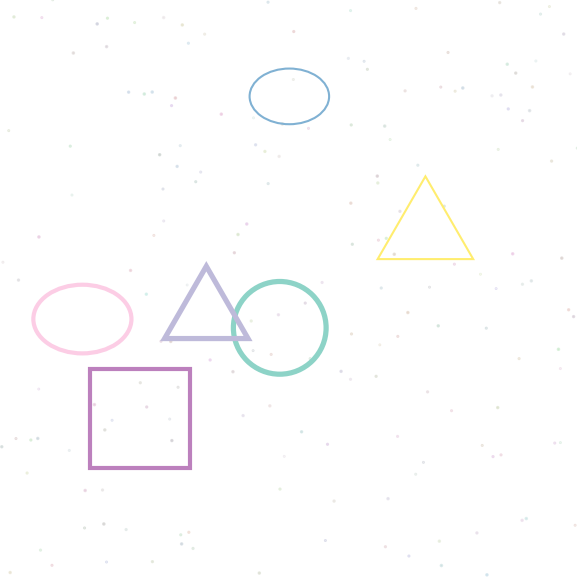[{"shape": "circle", "thickness": 2.5, "radius": 0.4, "center": [0.484, 0.431]}, {"shape": "triangle", "thickness": 2.5, "radius": 0.42, "center": [0.357, 0.455]}, {"shape": "oval", "thickness": 1, "radius": 0.34, "center": [0.501, 0.832]}, {"shape": "oval", "thickness": 2, "radius": 0.42, "center": [0.143, 0.447]}, {"shape": "square", "thickness": 2, "radius": 0.43, "center": [0.242, 0.274]}, {"shape": "triangle", "thickness": 1, "radius": 0.48, "center": [0.737, 0.598]}]